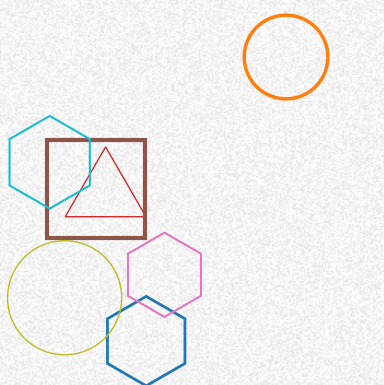[{"shape": "hexagon", "thickness": 2, "radius": 0.58, "center": [0.38, 0.114]}, {"shape": "circle", "thickness": 2.5, "radius": 0.54, "center": [0.743, 0.852]}, {"shape": "triangle", "thickness": 1, "radius": 0.6, "center": [0.274, 0.498]}, {"shape": "square", "thickness": 3, "radius": 0.63, "center": [0.249, 0.509]}, {"shape": "hexagon", "thickness": 1.5, "radius": 0.55, "center": [0.427, 0.286]}, {"shape": "circle", "thickness": 1, "radius": 0.74, "center": [0.168, 0.227]}, {"shape": "hexagon", "thickness": 1.5, "radius": 0.6, "center": [0.129, 0.578]}]